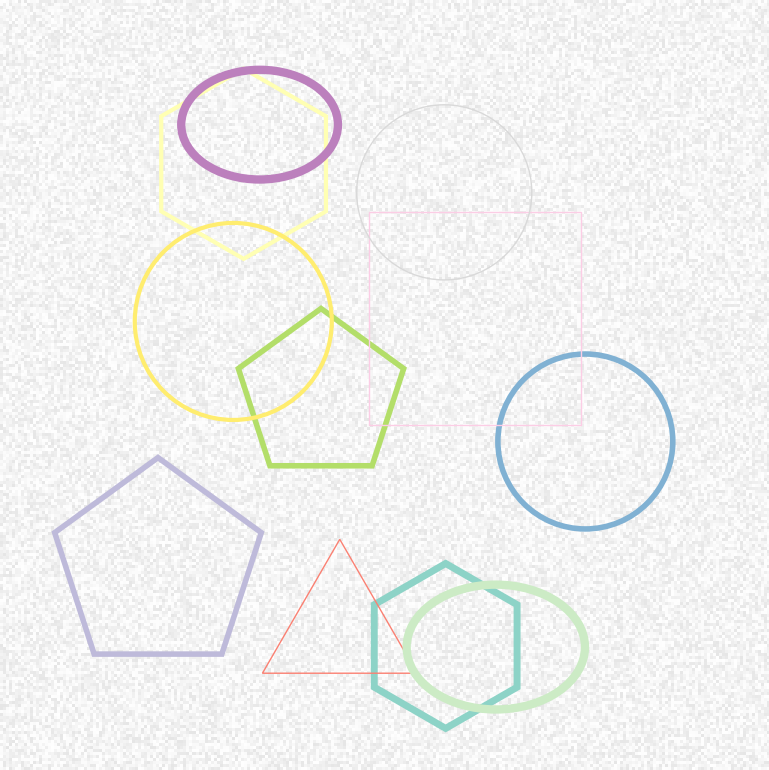[{"shape": "hexagon", "thickness": 2.5, "radius": 0.54, "center": [0.579, 0.161]}, {"shape": "hexagon", "thickness": 1.5, "radius": 0.62, "center": [0.316, 0.787]}, {"shape": "pentagon", "thickness": 2, "radius": 0.71, "center": [0.205, 0.265]}, {"shape": "triangle", "thickness": 0.5, "radius": 0.58, "center": [0.441, 0.184]}, {"shape": "circle", "thickness": 2, "radius": 0.57, "center": [0.76, 0.427]}, {"shape": "pentagon", "thickness": 2, "radius": 0.56, "center": [0.417, 0.486]}, {"shape": "square", "thickness": 0.5, "radius": 0.69, "center": [0.617, 0.587]}, {"shape": "circle", "thickness": 0.5, "radius": 0.57, "center": [0.577, 0.75]}, {"shape": "oval", "thickness": 3, "radius": 0.51, "center": [0.337, 0.838]}, {"shape": "oval", "thickness": 3, "radius": 0.58, "center": [0.644, 0.16]}, {"shape": "circle", "thickness": 1.5, "radius": 0.64, "center": [0.303, 0.583]}]